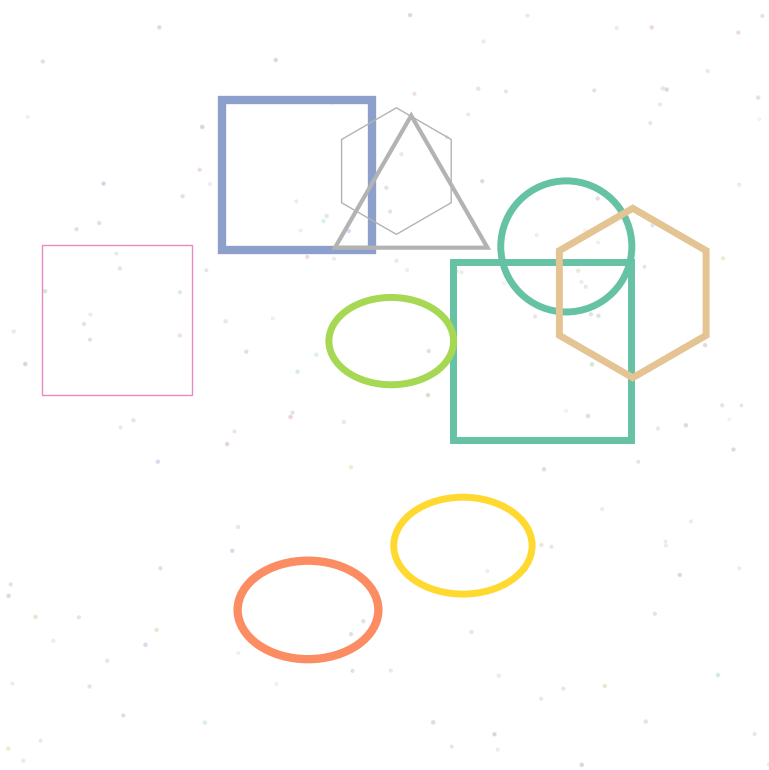[{"shape": "square", "thickness": 2.5, "radius": 0.58, "center": [0.704, 0.545]}, {"shape": "circle", "thickness": 2.5, "radius": 0.43, "center": [0.735, 0.68]}, {"shape": "oval", "thickness": 3, "radius": 0.46, "center": [0.4, 0.208]}, {"shape": "square", "thickness": 3, "radius": 0.49, "center": [0.386, 0.772]}, {"shape": "square", "thickness": 0.5, "radius": 0.49, "center": [0.152, 0.584]}, {"shape": "oval", "thickness": 2.5, "radius": 0.4, "center": [0.508, 0.557]}, {"shape": "oval", "thickness": 2.5, "radius": 0.45, "center": [0.601, 0.291]}, {"shape": "hexagon", "thickness": 2.5, "radius": 0.55, "center": [0.822, 0.619]}, {"shape": "hexagon", "thickness": 0.5, "radius": 0.41, "center": [0.515, 0.778]}, {"shape": "triangle", "thickness": 1.5, "radius": 0.57, "center": [0.534, 0.736]}]